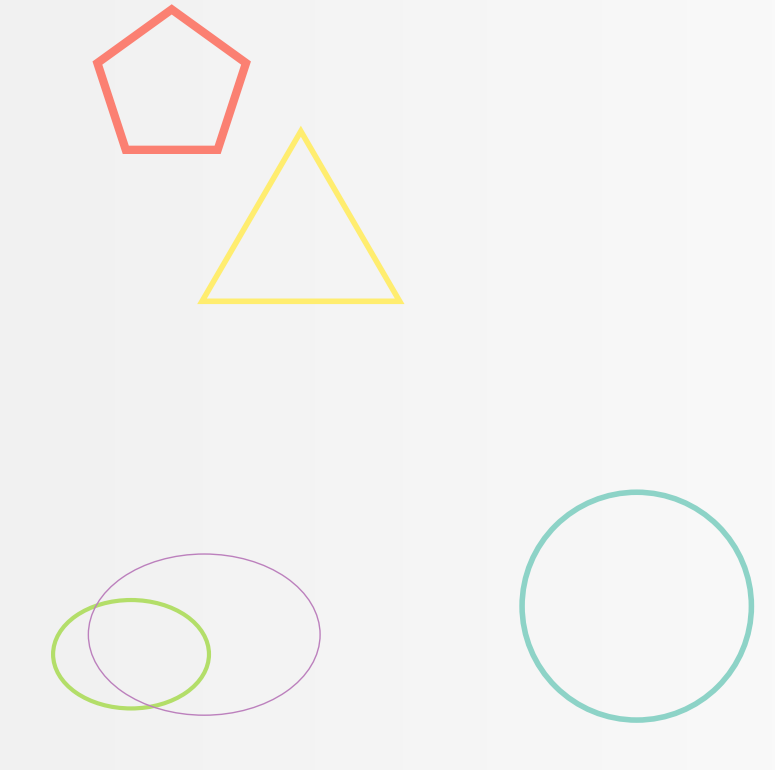[{"shape": "circle", "thickness": 2, "radius": 0.74, "center": [0.822, 0.213]}, {"shape": "pentagon", "thickness": 3, "radius": 0.5, "center": [0.222, 0.887]}, {"shape": "oval", "thickness": 1.5, "radius": 0.5, "center": [0.169, 0.15]}, {"shape": "oval", "thickness": 0.5, "radius": 0.75, "center": [0.264, 0.176]}, {"shape": "triangle", "thickness": 2, "radius": 0.74, "center": [0.388, 0.682]}]